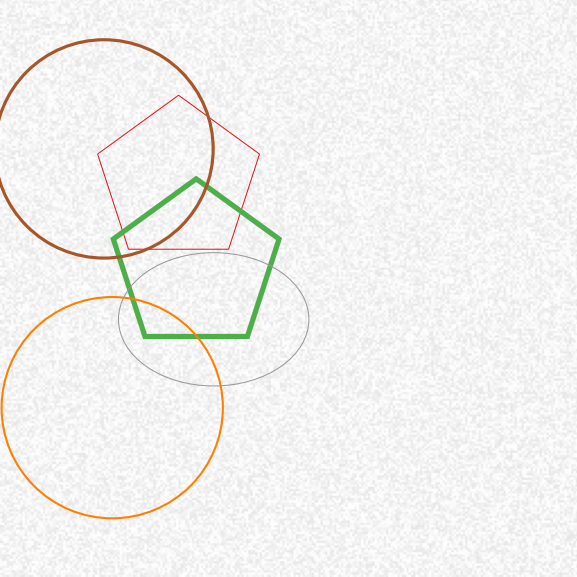[{"shape": "pentagon", "thickness": 0.5, "radius": 0.74, "center": [0.309, 0.687]}, {"shape": "pentagon", "thickness": 2.5, "radius": 0.75, "center": [0.34, 0.539]}, {"shape": "circle", "thickness": 1, "radius": 0.96, "center": [0.194, 0.293]}, {"shape": "circle", "thickness": 1.5, "radius": 0.95, "center": [0.18, 0.741]}, {"shape": "oval", "thickness": 0.5, "radius": 0.82, "center": [0.37, 0.446]}]